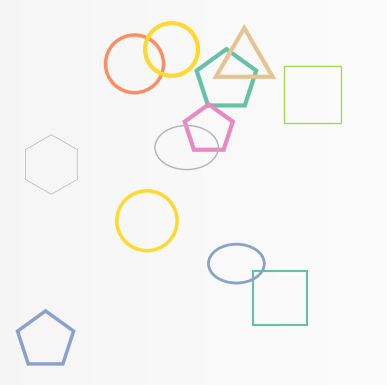[{"shape": "pentagon", "thickness": 3, "radius": 0.4, "center": [0.584, 0.792]}, {"shape": "square", "thickness": 1.5, "radius": 0.35, "center": [0.722, 0.226]}, {"shape": "circle", "thickness": 2.5, "radius": 0.37, "center": [0.347, 0.834]}, {"shape": "pentagon", "thickness": 2.5, "radius": 0.38, "center": [0.118, 0.116]}, {"shape": "oval", "thickness": 2, "radius": 0.36, "center": [0.61, 0.315]}, {"shape": "pentagon", "thickness": 3, "radius": 0.33, "center": [0.539, 0.664]}, {"shape": "square", "thickness": 1, "radius": 0.37, "center": [0.806, 0.755]}, {"shape": "circle", "thickness": 2.5, "radius": 0.39, "center": [0.379, 0.427]}, {"shape": "circle", "thickness": 3, "radius": 0.34, "center": [0.443, 0.872]}, {"shape": "triangle", "thickness": 3, "radius": 0.42, "center": [0.63, 0.843]}, {"shape": "hexagon", "thickness": 0.5, "radius": 0.39, "center": [0.132, 0.573]}, {"shape": "oval", "thickness": 1, "radius": 0.41, "center": [0.482, 0.617]}]